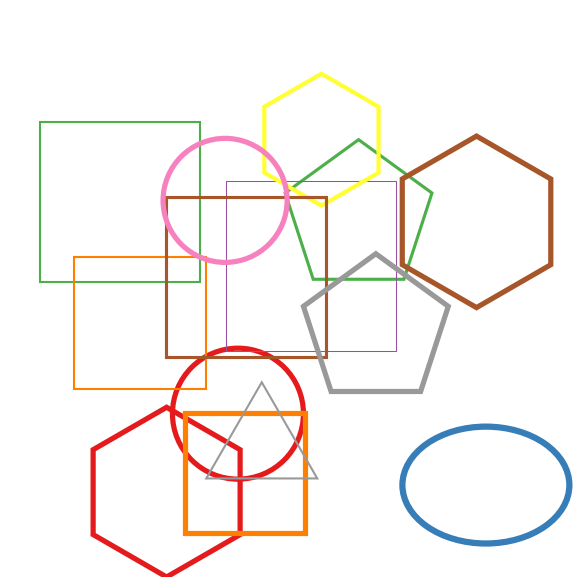[{"shape": "hexagon", "thickness": 2.5, "radius": 0.73, "center": [0.289, 0.147]}, {"shape": "circle", "thickness": 2.5, "radius": 0.57, "center": [0.412, 0.283]}, {"shape": "oval", "thickness": 3, "radius": 0.72, "center": [0.841, 0.159]}, {"shape": "pentagon", "thickness": 1.5, "radius": 0.67, "center": [0.621, 0.624]}, {"shape": "square", "thickness": 1, "radius": 0.69, "center": [0.207, 0.649]}, {"shape": "square", "thickness": 0.5, "radius": 0.74, "center": [0.539, 0.539]}, {"shape": "square", "thickness": 2.5, "radius": 0.52, "center": [0.424, 0.181]}, {"shape": "square", "thickness": 1, "radius": 0.57, "center": [0.242, 0.44]}, {"shape": "hexagon", "thickness": 2, "radius": 0.57, "center": [0.557, 0.757]}, {"shape": "hexagon", "thickness": 2.5, "radius": 0.74, "center": [0.825, 0.615]}, {"shape": "square", "thickness": 1.5, "radius": 0.69, "center": [0.426, 0.519]}, {"shape": "circle", "thickness": 2.5, "radius": 0.54, "center": [0.39, 0.652]}, {"shape": "pentagon", "thickness": 2.5, "radius": 0.66, "center": [0.651, 0.428]}, {"shape": "triangle", "thickness": 1, "radius": 0.56, "center": [0.453, 0.226]}]